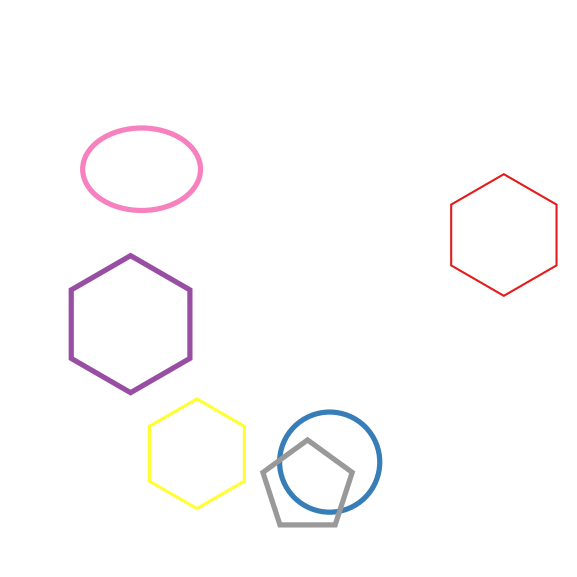[{"shape": "hexagon", "thickness": 1, "radius": 0.53, "center": [0.872, 0.592]}, {"shape": "circle", "thickness": 2.5, "radius": 0.43, "center": [0.571, 0.199]}, {"shape": "hexagon", "thickness": 2.5, "radius": 0.59, "center": [0.226, 0.438]}, {"shape": "hexagon", "thickness": 1.5, "radius": 0.47, "center": [0.341, 0.213]}, {"shape": "oval", "thickness": 2.5, "radius": 0.51, "center": [0.245, 0.706]}, {"shape": "pentagon", "thickness": 2.5, "radius": 0.41, "center": [0.533, 0.156]}]